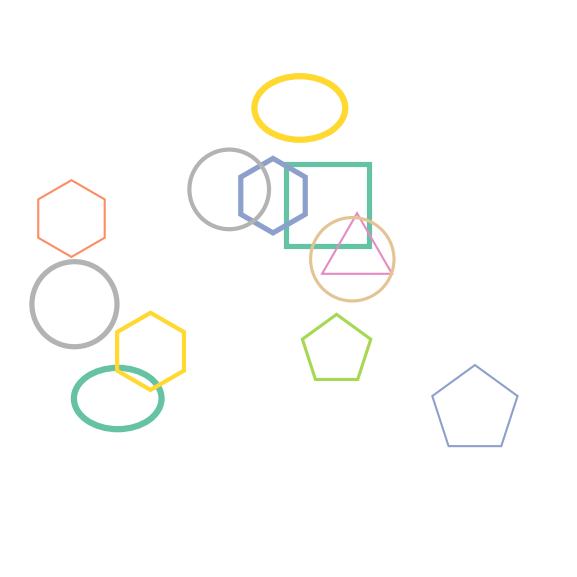[{"shape": "square", "thickness": 2.5, "radius": 0.36, "center": [0.567, 0.644]}, {"shape": "oval", "thickness": 3, "radius": 0.38, "center": [0.204, 0.309]}, {"shape": "hexagon", "thickness": 1, "radius": 0.33, "center": [0.124, 0.621]}, {"shape": "pentagon", "thickness": 1, "radius": 0.39, "center": [0.822, 0.289]}, {"shape": "hexagon", "thickness": 2.5, "radius": 0.32, "center": [0.473, 0.66]}, {"shape": "triangle", "thickness": 1, "radius": 0.35, "center": [0.618, 0.56]}, {"shape": "pentagon", "thickness": 1.5, "radius": 0.31, "center": [0.583, 0.392]}, {"shape": "oval", "thickness": 3, "radius": 0.39, "center": [0.519, 0.812]}, {"shape": "hexagon", "thickness": 2, "radius": 0.33, "center": [0.261, 0.391]}, {"shape": "circle", "thickness": 1.5, "radius": 0.36, "center": [0.61, 0.55]}, {"shape": "circle", "thickness": 2.5, "radius": 0.37, "center": [0.129, 0.472]}, {"shape": "circle", "thickness": 2, "radius": 0.34, "center": [0.397, 0.671]}]